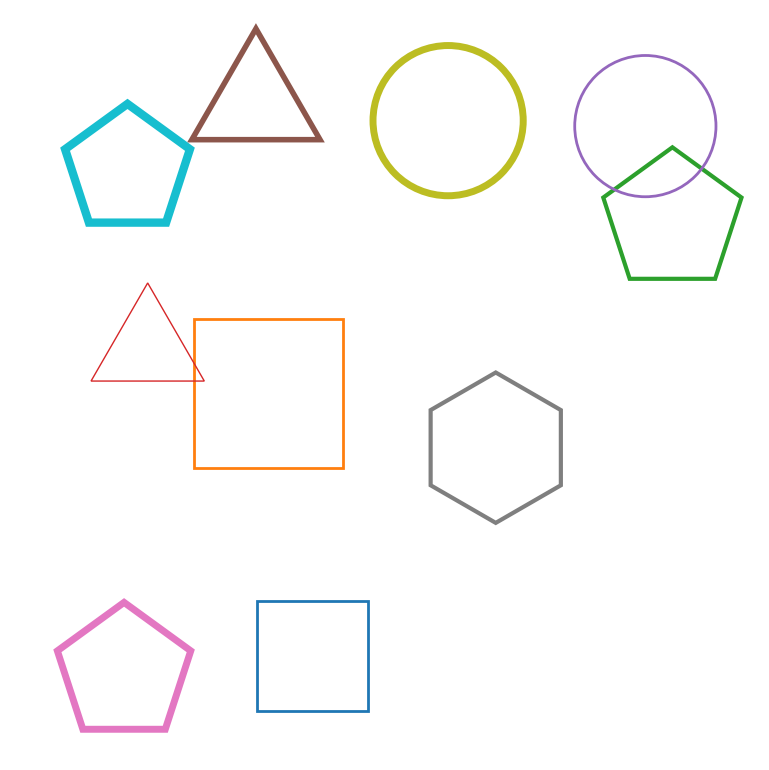[{"shape": "square", "thickness": 1, "radius": 0.36, "center": [0.406, 0.148]}, {"shape": "square", "thickness": 1, "radius": 0.48, "center": [0.349, 0.489]}, {"shape": "pentagon", "thickness": 1.5, "radius": 0.47, "center": [0.873, 0.714]}, {"shape": "triangle", "thickness": 0.5, "radius": 0.42, "center": [0.192, 0.548]}, {"shape": "circle", "thickness": 1, "radius": 0.46, "center": [0.838, 0.836]}, {"shape": "triangle", "thickness": 2, "radius": 0.48, "center": [0.332, 0.867]}, {"shape": "pentagon", "thickness": 2.5, "radius": 0.46, "center": [0.161, 0.127]}, {"shape": "hexagon", "thickness": 1.5, "radius": 0.49, "center": [0.644, 0.419]}, {"shape": "circle", "thickness": 2.5, "radius": 0.49, "center": [0.582, 0.843]}, {"shape": "pentagon", "thickness": 3, "radius": 0.43, "center": [0.166, 0.78]}]